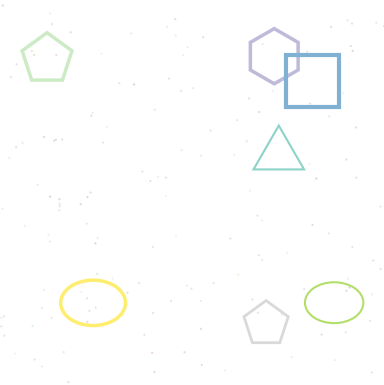[{"shape": "triangle", "thickness": 1.5, "radius": 0.38, "center": [0.724, 0.598]}, {"shape": "hexagon", "thickness": 2.5, "radius": 0.36, "center": [0.712, 0.854]}, {"shape": "square", "thickness": 3, "radius": 0.34, "center": [0.812, 0.789]}, {"shape": "oval", "thickness": 1.5, "radius": 0.38, "center": [0.868, 0.214]}, {"shape": "pentagon", "thickness": 2, "radius": 0.3, "center": [0.691, 0.159]}, {"shape": "pentagon", "thickness": 2.5, "radius": 0.34, "center": [0.122, 0.847]}, {"shape": "oval", "thickness": 2.5, "radius": 0.42, "center": [0.242, 0.213]}]